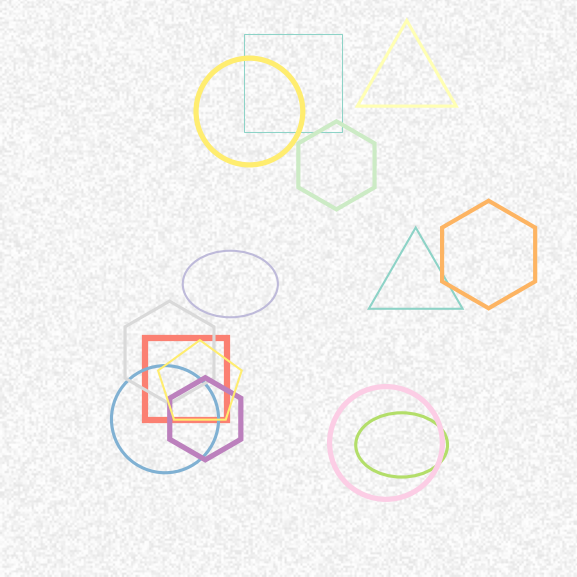[{"shape": "triangle", "thickness": 1, "radius": 0.47, "center": [0.72, 0.511]}, {"shape": "square", "thickness": 0.5, "radius": 0.42, "center": [0.507, 0.855]}, {"shape": "triangle", "thickness": 1.5, "radius": 0.49, "center": [0.704, 0.865]}, {"shape": "oval", "thickness": 1, "radius": 0.41, "center": [0.399, 0.507]}, {"shape": "square", "thickness": 3, "radius": 0.36, "center": [0.322, 0.342]}, {"shape": "circle", "thickness": 1.5, "radius": 0.46, "center": [0.286, 0.273]}, {"shape": "hexagon", "thickness": 2, "radius": 0.47, "center": [0.846, 0.558]}, {"shape": "oval", "thickness": 1.5, "radius": 0.4, "center": [0.695, 0.229]}, {"shape": "circle", "thickness": 2.5, "radius": 0.49, "center": [0.668, 0.232]}, {"shape": "hexagon", "thickness": 1.5, "radius": 0.44, "center": [0.294, 0.389]}, {"shape": "hexagon", "thickness": 2.5, "radius": 0.36, "center": [0.355, 0.274]}, {"shape": "hexagon", "thickness": 2, "radius": 0.38, "center": [0.583, 0.713]}, {"shape": "pentagon", "thickness": 1, "radius": 0.38, "center": [0.346, 0.334]}, {"shape": "circle", "thickness": 2.5, "radius": 0.46, "center": [0.432, 0.806]}]